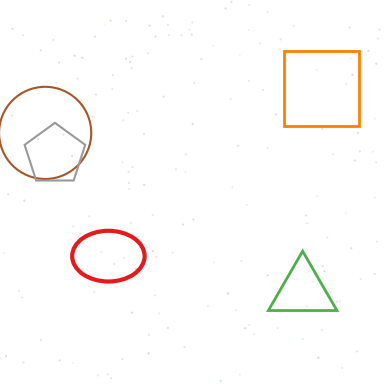[{"shape": "oval", "thickness": 3, "radius": 0.47, "center": [0.282, 0.335]}, {"shape": "triangle", "thickness": 2, "radius": 0.51, "center": [0.786, 0.245]}, {"shape": "square", "thickness": 2, "radius": 0.48, "center": [0.834, 0.77]}, {"shape": "circle", "thickness": 1.5, "radius": 0.6, "center": [0.117, 0.655]}, {"shape": "pentagon", "thickness": 1.5, "radius": 0.41, "center": [0.143, 0.598]}]